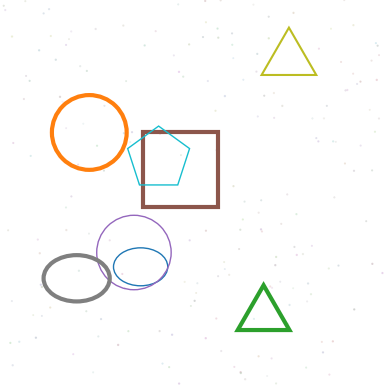[{"shape": "oval", "thickness": 1, "radius": 0.35, "center": [0.365, 0.307]}, {"shape": "circle", "thickness": 3, "radius": 0.49, "center": [0.232, 0.656]}, {"shape": "triangle", "thickness": 3, "radius": 0.39, "center": [0.685, 0.182]}, {"shape": "circle", "thickness": 1, "radius": 0.48, "center": [0.348, 0.344]}, {"shape": "square", "thickness": 3, "radius": 0.49, "center": [0.469, 0.56]}, {"shape": "oval", "thickness": 3, "radius": 0.43, "center": [0.199, 0.277]}, {"shape": "triangle", "thickness": 1.5, "radius": 0.41, "center": [0.75, 0.846]}, {"shape": "pentagon", "thickness": 1, "radius": 0.42, "center": [0.412, 0.588]}]